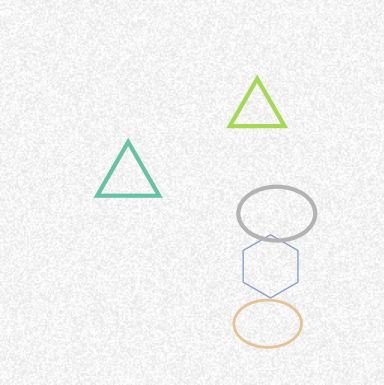[{"shape": "triangle", "thickness": 3, "radius": 0.47, "center": [0.333, 0.538]}, {"shape": "hexagon", "thickness": 1, "radius": 0.41, "center": [0.703, 0.308]}, {"shape": "triangle", "thickness": 3, "radius": 0.41, "center": [0.668, 0.713]}, {"shape": "oval", "thickness": 2, "radius": 0.44, "center": [0.695, 0.159]}, {"shape": "oval", "thickness": 3, "radius": 0.5, "center": [0.719, 0.445]}]